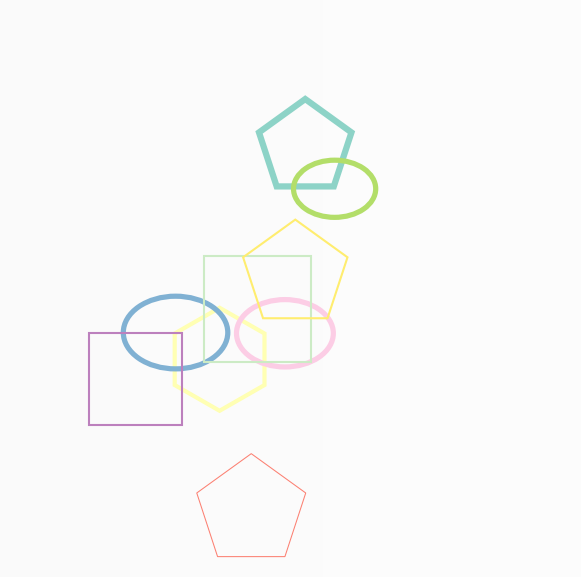[{"shape": "pentagon", "thickness": 3, "radius": 0.42, "center": [0.525, 0.744]}, {"shape": "hexagon", "thickness": 2, "radius": 0.45, "center": [0.378, 0.377]}, {"shape": "pentagon", "thickness": 0.5, "radius": 0.49, "center": [0.432, 0.115]}, {"shape": "oval", "thickness": 2.5, "radius": 0.45, "center": [0.302, 0.423]}, {"shape": "oval", "thickness": 2.5, "radius": 0.35, "center": [0.576, 0.672]}, {"shape": "oval", "thickness": 2.5, "radius": 0.42, "center": [0.49, 0.422]}, {"shape": "square", "thickness": 1, "radius": 0.4, "center": [0.234, 0.343]}, {"shape": "square", "thickness": 1, "radius": 0.46, "center": [0.442, 0.464]}, {"shape": "pentagon", "thickness": 1, "radius": 0.47, "center": [0.508, 0.524]}]